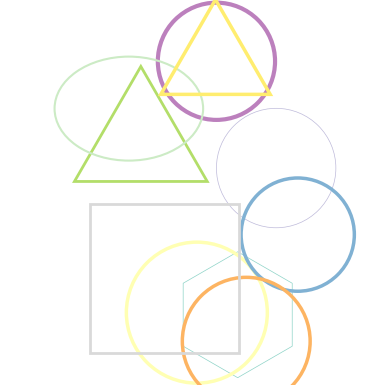[{"shape": "hexagon", "thickness": 0.5, "radius": 0.82, "center": [0.617, 0.183]}, {"shape": "circle", "thickness": 2.5, "radius": 0.92, "center": [0.511, 0.188]}, {"shape": "circle", "thickness": 0.5, "radius": 0.78, "center": [0.717, 0.564]}, {"shape": "circle", "thickness": 2.5, "radius": 0.74, "center": [0.773, 0.391]}, {"shape": "circle", "thickness": 2.5, "radius": 0.83, "center": [0.64, 0.114]}, {"shape": "triangle", "thickness": 2, "radius": 1.0, "center": [0.366, 0.628]}, {"shape": "square", "thickness": 2, "radius": 0.97, "center": [0.426, 0.277]}, {"shape": "circle", "thickness": 3, "radius": 0.76, "center": [0.562, 0.841]}, {"shape": "oval", "thickness": 1.5, "radius": 0.96, "center": [0.335, 0.718]}, {"shape": "triangle", "thickness": 2.5, "radius": 0.82, "center": [0.56, 0.837]}]